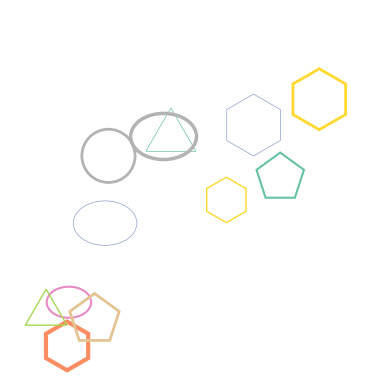[{"shape": "pentagon", "thickness": 1.5, "radius": 0.32, "center": [0.728, 0.539]}, {"shape": "triangle", "thickness": 0.5, "radius": 0.38, "center": [0.444, 0.645]}, {"shape": "hexagon", "thickness": 3, "radius": 0.32, "center": [0.174, 0.102]}, {"shape": "oval", "thickness": 0.5, "radius": 0.41, "center": [0.273, 0.42]}, {"shape": "hexagon", "thickness": 0.5, "radius": 0.4, "center": [0.659, 0.675]}, {"shape": "oval", "thickness": 1.5, "radius": 0.29, "center": [0.179, 0.215]}, {"shape": "triangle", "thickness": 1, "radius": 0.31, "center": [0.12, 0.187]}, {"shape": "hexagon", "thickness": 1, "radius": 0.3, "center": [0.588, 0.481]}, {"shape": "hexagon", "thickness": 2, "radius": 0.4, "center": [0.829, 0.742]}, {"shape": "pentagon", "thickness": 2, "radius": 0.34, "center": [0.245, 0.17]}, {"shape": "oval", "thickness": 2.5, "radius": 0.43, "center": [0.425, 0.646]}, {"shape": "circle", "thickness": 2, "radius": 0.35, "center": [0.282, 0.595]}]